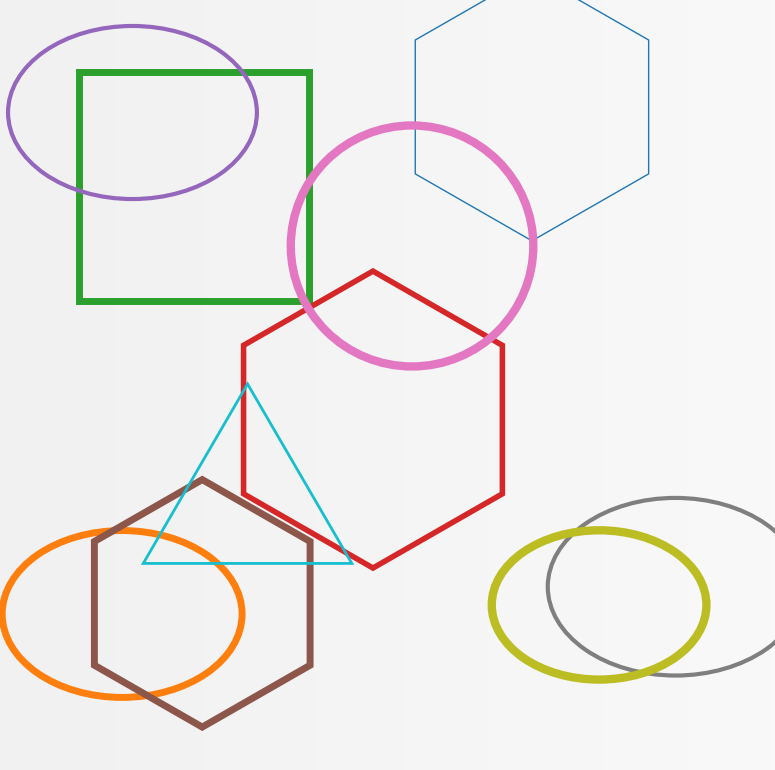[{"shape": "hexagon", "thickness": 0.5, "radius": 0.87, "center": [0.686, 0.861]}, {"shape": "oval", "thickness": 2.5, "radius": 0.77, "center": [0.158, 0.203]}, {"shape": "square", "thickness": 2.5, "radius": 0.74, "center": [0.251, 0.758]}, {"shape": "hexagon", "thickness": 2, "radius": 0.96, "center": [0.481, 0.455]}, {"shape": "oval", "thickness": 1.5, "radius": 0.8, "center": [0.171, 0.854]}, {"shape": "hexagon", "thickness": 2.5, "radius": 0.8, "center": [0.261, 0.216]}, {"shape": "circle", "thickness": 3, "radius": 0.78, "center": [0.532, 0.681]}, {"shape": "oval", "thickness": 1.5, "radius": 0.82, "center": [0.872, 0.238]}, {"shape": "oval", "thickness": 3, "radius": 0.69, "center": [0.773, 0.214]}, {"shape": "triangle", "thickness": 1, "radius": 0.78, "center": [0.319, 0.346]}]